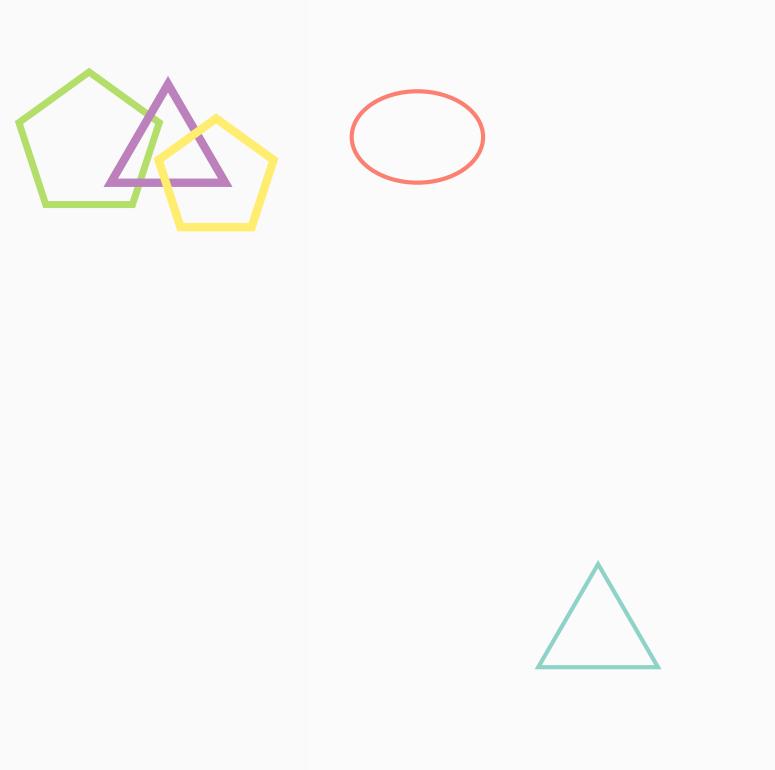[{"shape": "triangle", "thickness": 1.5, "radius": 0.45, "center": [0.772, 0.178]}, {"shape": "oval", "thickness": 1.5, "radius": 0.42, "center": [0.539, 0.822]}, {"shape": "pentagon", "thickness": 2.5, "radius": 0.48, "center": [0.115, 0.811]}, {"shape": "triangle", "thickness": 3, "radius": 0.43, "center": [0.217, 0.805]}, {"shape": "pentagon", "thickness": 3, "radius": 0.39, "center": [0.279, 0.768]}]